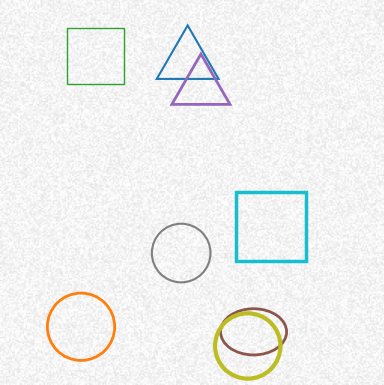[{"shape": "triangle", "thickness": 1.5, "radius": 0.46, "center": [0.487, 0.841]}, {"shape": "circle", "thickness": 2, "radius": 0.44, "center": [0.21, 0.151]}, {"shape": "square", "thickness": 1, "radius": 0.37, "center": [0.248, 0.855]}, {"shape": "triangle", "thickness": 2, "radius": 0.44, "center": [0.522, 0.772]}, {"shape": "oval", "thickness": 2, "radius": 0.43, "center": [0.659, 0.138]}, {"shape": "circle", "thickness": 1.5, "radius": 0.38, "center": [0.471, 0.343]}, {"shape": "circle", "thickness": 3, "radius": 0.42, "center": [0.644, 0.101]}, {"shape": "square", "thickness": 2.5, "radius": 0.45, "center": [0.704, 0.412]}]